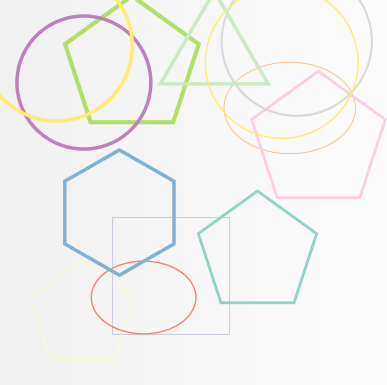[{"shape": "pentagon", "thickness": 2, "radius": 0.8, "center": [0.665, 0.343]}, {"shape": "pentagon", "thickness": 0.5, "radius": 0.71, "center": [0.212, 0.183]}, {"shape": "square", "thickness": 0.5, "radius": 0.75, "center": [0.439, 0.284]}, {"shape": "oval", "thickness": 1, "radius": 0.67, "center": [0.371, 0.227]}, {"shape": "hexagon", "thickness": 2.5, "radius": 0.81, "center": [0.308, 0.448]}, {"shape": "oval", "thickness": 0.5, "radius": 0.85, "center": [0.748, 0.72]}, {"shape": "pentagon", "thickness": 3, "radius": 0.91, "center": [0.34, 0.829]}, {"shape": "pentagon", "thickness": 2, "radius": 0.91, "center": [0.822, 0.634]}, {"shape": "circle", "thickness": 1.5, "radius": 0.97, "center": [0.766, 0.893]}, {"shape": "circle", "thickness": 2.5, "radius": 0.86, "center": [0.216, 0.786]}, {"shape": "triangle", "thickness": 2.5, "radius": 0.8, "center": [0.553, 0.862]}, {"shape": "circle", "thickness": 1, "radius": 0.99, "center": [0.727, 0.838]}, {"shape": "circle", "thickness": 2.5, "radius": 0.98, "center": [0.146, 0.881]}]